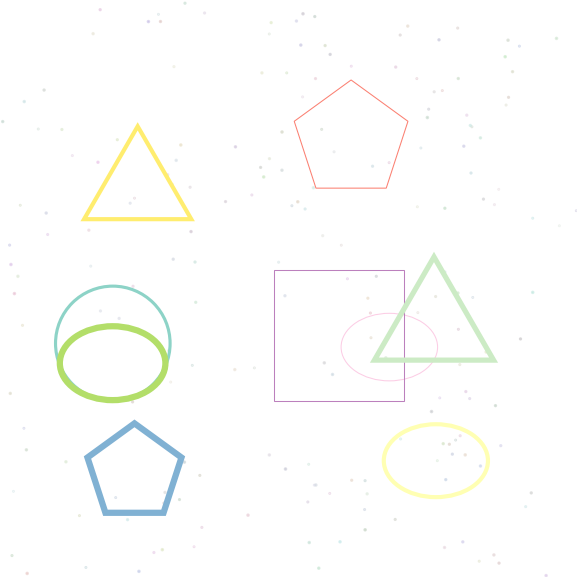[{"shape": "circle", "thickness": 1.5, "radius": 0.5, "center": [0.195, 0.404]}, {"shape": "oval", "thickness": 2, "radius": 0.45, "center": [0.755, 0.201]}, {"shape": "pentagon", "thickness": 0.5, "radius": 0.52, "center": [0.608, 0.757]}, {"shape": "pentagon", "thickness": 3, "radius": 0.43, "center": [0.233, 0.18]}, {"shape": "oval", "thickness": 3, "radius": 0.46, "center": [0.195, 0.37]}, {"shape": "oval", "thickness": 0.5, "radius": 0.42, "center": [0.674, 0.398]}, {"shape": "square", "thickness": 0.5, "radius": 0.57, "center": [0.587, 0.417]}, {"shape": "triangle", "thickness": 2.5, "radius": 0.6, "center": [0.752, 0.435]}, {"shape": "triangle", "thickness": 2, "radius": 0.54, "center": [0.238, 0.673]}]